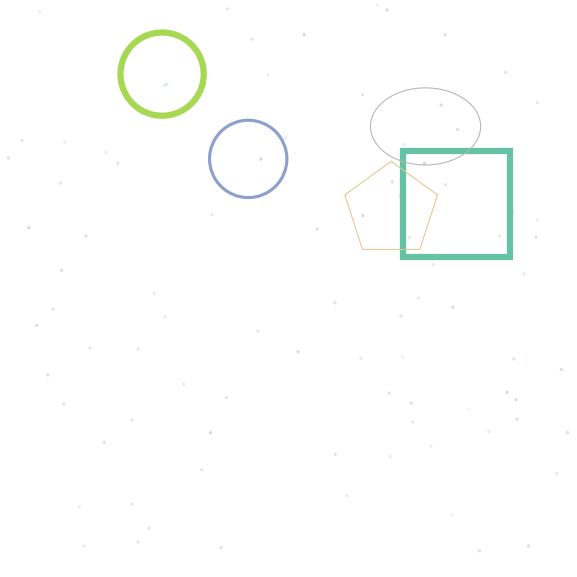[{"shape": "square", "thickness": 3, "radius": 0.46, "center": [0.791, 0.646]}, {"shape": "circle", "thickness": 1.5, "radius": 0.33, "center": [0.43, 0.724]}, {"shape": "circle", "thickness": 3, "radius": 0.36, "center": [0.281, 0.871]}, {"shape": "pentagon", "thickness": 0.5, "radius": 0.42, "center": [0.677, 0.635]}, {"shape": "oval", "thickness": 0.5, "radius": 0.48, "center": [0.737, 0.78]}]